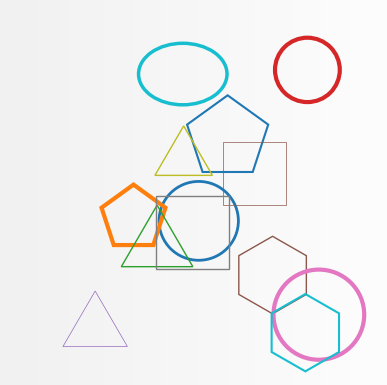[{"shape": "pentagon", "thickness": 1.5, "radius": 0.55, "center": [0.587, 0.642]}, {"shape": "circle", "thickness": 2, "radius": 0.51, "center": [0.513, 0.426]}, {"shape": "pentagon", "thickness": 3, "radius": 0.43, "center": [0.345, 0.434]}, {"shape": "triangle", "thickness": 1, "radius": 0.53, "center": [0.405, 0.361]}, {"shape": "circle", "thickness": 3, "radius": 0.42, "center": [0.793, 0.818]}, {"shape": "triangle", "thickness": 0.5, "radius": 0.48, "center": [0.246, 0.148]}, {"shape": "hexagon", "thickness": 1, "radius": 0.5, "center": [0.703, 0.286]}, {"shape": "square", "thickness": 0.5, "radius": 0.41, "center": [0.656, 0.549]}, {"shape": "circle", "thickness": 3, "radius": 0.59, "center": [0.823, 0.183]}, {"shape": "square", "thickness": 1, "radius": 0.47, "center": [0.497, 0.396]}, {"shape": "triangle", "thickness": 1, "radius": 0.43, "center": [0.474, 0.587]}, {"shape": "hexagon", "thickness": 1.5, "radius": 0.5, "center": [0.788, 0.136]}, {"shape": "oval", "thickness": 2.5, "radius": 0.57, "center": [0.472, 0.808]}]